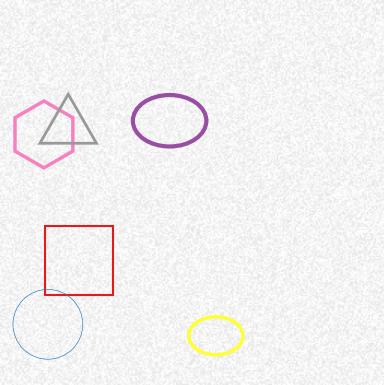[{"shape": "square", "thickness": 1.5, "radius": 0.45, "center": [0.205, 0.323]}, {"shape": "circle", "thickness": 0.5, "radius": 0.45, "center": [0.124, 0.158]}, {"shape": "oval", "thickness": 3, "radius": 0.48, "center": [0.441, 0.686]}, {"shape": "oval", "thickness": 2.5, "radius": 0.35, "center": [0.561, 0.128]}, {"shape": "hexagon", "thickness": 2.5, "radius": 0.43, "center": [0.114, 0.651]}, {"shape": "triangle", "thickness": 2, "radius": 0.42, "center": [0.177, 0.67]}]